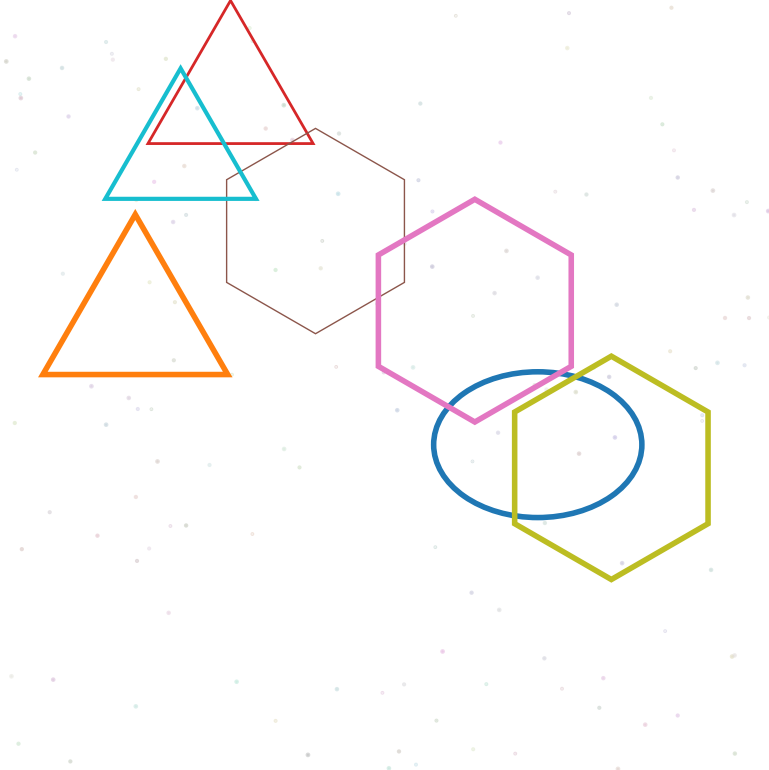[{"shape": "oval", "thickness": 2, "radius": 0.68, "center": [0.698, 0.422]}, {"shape": "triangle", "thickness": 2, "radius": 0.69, "center": [0.176, 0.583]}, {"shape": "triangle", "thickness": 1, "radius": 0.62, "center": [0.299, 0.875]}, {"shape": "hexagon", "thickness": 0.5, "radius": 0.67, "center": [0.41, 0.7]}, {"shape": "hexagon", "thickness": 2, "radius": 0.72, "center": [0.617, 0.597]}, {"shape": "hexagon", "thickness": 2, "radius": 0.73, "center": [0.794, 0.392]}, {"shape": "triangle", "thickness": 1.5, "radius": 0.56, "center": [0.235, 0.798]}]